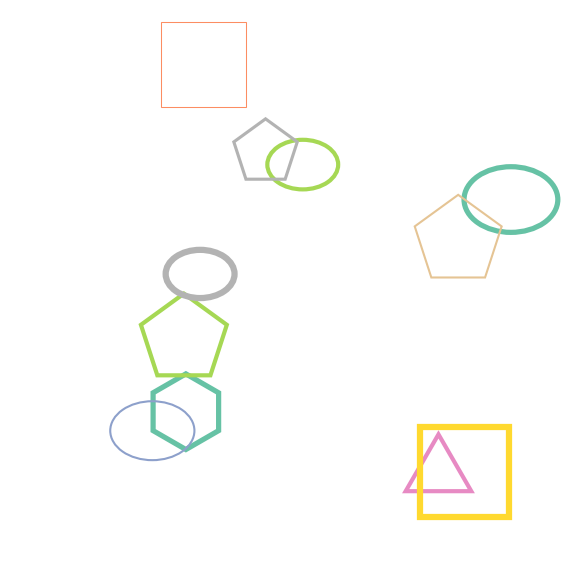[{"shape": "hexagon", "thickness": 2.5, "radius": 0.33, "center": [0.322, 0.286]}, {"shape": "oval", "thickness": 2.5, "radius": 0.41, "center": [0.885, 0.654]}, {"shape": "square", "thickness": 0.5, "radius": 0.37, "center": [0.352, 0.887]}, {"shape": "oval", "thickness": 1, "radius": 0.36, "center": [0.264, 0.253]}, {"shape": "triangle", "thickness": 2, "radius": 0.33, "center": [0.759, 0.181]}, {"shape": "oval", "thickness": 2, "radius": 0.31, "center": [0.524, 0.714]}, {"shape": "pentagon", "thickness": 2, "radius": 0.39, "center": [0.318, 0.413]}, {"shape": "square", "thickness": 3, "radius": 0.39, "center": [0.805, 0.182]}, {"shape": "pentagon", "thickness": 1, "radius": 0.4, "center": [0.793, 0.583]}, {"shape": "pentagon", "thickness": 1.5, "radius": 0.29, "center": [0.46, 0.736]}, {"shape": "oval", "thickness": 3, "radius": 0.3, "center": [0.347, 0.525]}]